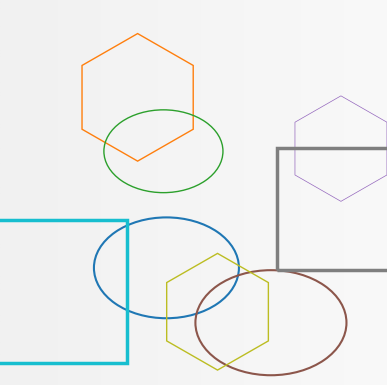[{"shape": "oval", "thickness": 1.5, "radius": 0.94, "center": [0.429, 0.304]}, {"shape": "hexagon", "thickness": 1, "radius": 0.83, "center": [0.355, 0.747]}, {"shape": "oval", "thickness": 1, "radius": 0.77, "center": [0.422, 0.607]}, {"shape": "hexagon", "thickness": 0.5, "radius": 0.69, "center": [0.88, 0.614]}, {"shape": "oval", "thickness": 1.5, "radius": 0.97, "center": [0.699, 0.162]}, {"shape": "square", "thickness": 2.5, "radius": 0.79, "center": [0.872, 0.458]}, {"shape": "hexagon", "thickness": 1, "radius": 0.76, "center": [0.561, 0.19]}, {"shape": "square", "thickness": 2.5, "radius": 0.93, "center": [0.141, 0.242]}]